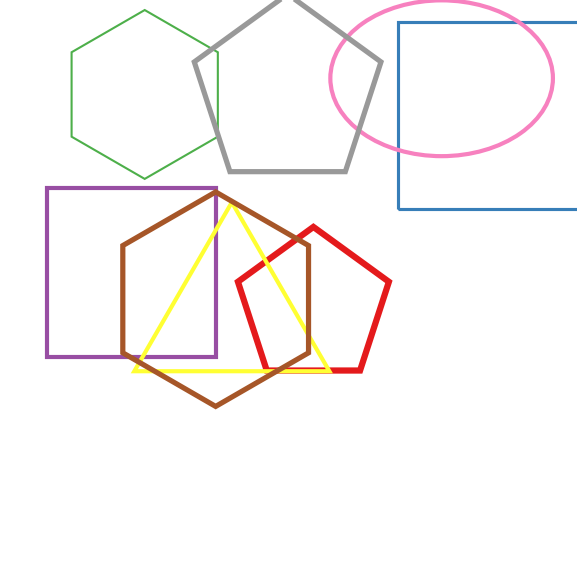[{"shape": "pentagon", "thickness": 3, "radius": 0.69, "center": [0.543, 0.469]}, {"shape": "square", "thickness": 1.5, "radius": 0.81, "center": [0.85, 0.799]}, {"shape": "hexagon", "thickness": 1, "radius": 0.73, "center": [0.251, 0.836]}, {"shape": "square", "thickness": 2, "radius": 0.73, "center": [0.227, 0.528]}, {"shape": "triangle", "thickness": 2, "radius": 0.97, "center": [0.401, 0.454]}, {"shape": "hexagon", "thickness": 2.5, "radius": 0.93, "center": [0.373, 0.481]}, {"shape": "oval", "thickness": 2, "radius": 0.96, "center": [0.765, 0.864]}, {"shape": "pentagon", "thickness": 2.5, "radius": 0.85, "center": [0.498, 0.839]}]